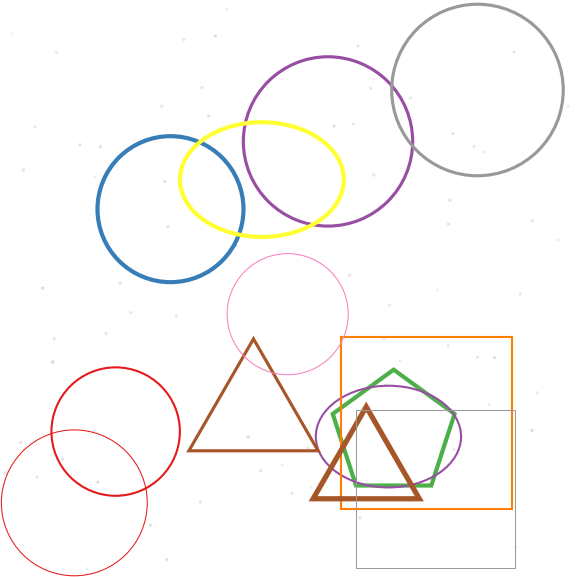[{"shape": "circle", "thickness": 0.5, "radius": 0.63, "center": [0.129, 0.128]}, {"shape": "circle", "thickness": 1, "radius": 0.56, "center": [0.2, 0.252]}, {"shape": "circle", "thickness": 2, "radius": 0.63, "center": [0.295, 0.637]}, {"shape": "pentagon", "thickness": 2, "radius": 0.55, "center": [0.682, 0.248]}, {"shape": "oval", "thickness": 1, "radius": 0.63, "center": [0.673, 0.243]}, {"shape": "circle", "thickness": 1.5, "radius": 0.73, "center": [0.568, 0.754]}, {"shape": "square", "thickness": 1, "radius": 0.74, "center": [0.739, 0.267]}, {"shape": "oval", "thickness": 2, "radius": 0.71, "center": [0.454, 0.688]}, {"shape": "triangle", "thickness": 2.5, "radius": 0.53, "center": [0.634, 0.189]}, {"shape": "triangle", "thickness": 1.5, "radius": 0.65, "center": [0.439, 0.283]}, {"shape": "circle", "thickness": 0.5, "radius": 0.52, "center": [0.498, 0.455]}, {"shape": "square", "thickness": 0.5, "radius": 0.69, "center": [0.754, 0.152]}, {"shape": "circle", "thickness": 1.5, "radius": 0.74, "center": [0.827, 0.843]}]